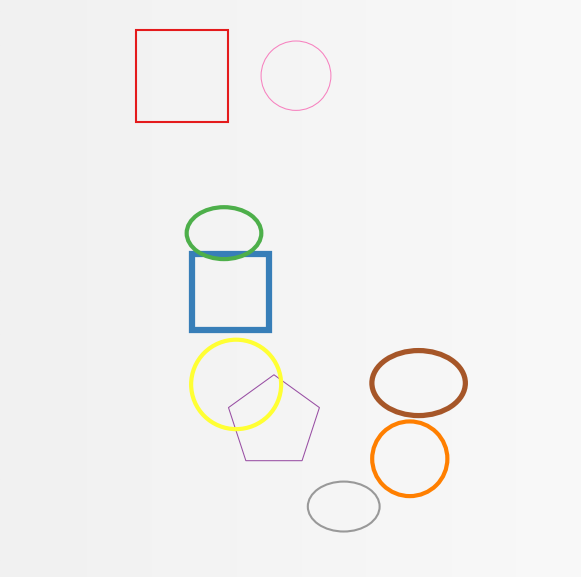[{"shape": "square", "thickness": 1, "radius": 0.4, "center": [0.314, 0.868]}, {"shape": "square", "thickness": 3, "radius": 0.33, "center": [0.396, 0.494]}, {"shape": "oval", "thickness": 2, "radius": 0.32, "center": [0.385, 0.595]}, {"shape": "pentagon", "thickness": 0.5, "radius": 0.41, "center": [0.471, 0.268]}, {"shape": "circle", "thickness": 2, "radius": 0.32, "center": [0.705, 0.205]}, {"shape": "circle", "thickness": 2, "radius": 0.39, "center": [0.406, 0.333]}, {"shape": "oval", "thickness": 2.5, "radius": 0.4, "center": [0.72, 0.336]}, {"shape": "circle", "thickness": 0.5, "radius": 0.3, "center": [0.509, 0.868]}, {"shape": "oval", "thickness": 1, "radius": 0.31, "center": [0.591, 0.122]}]